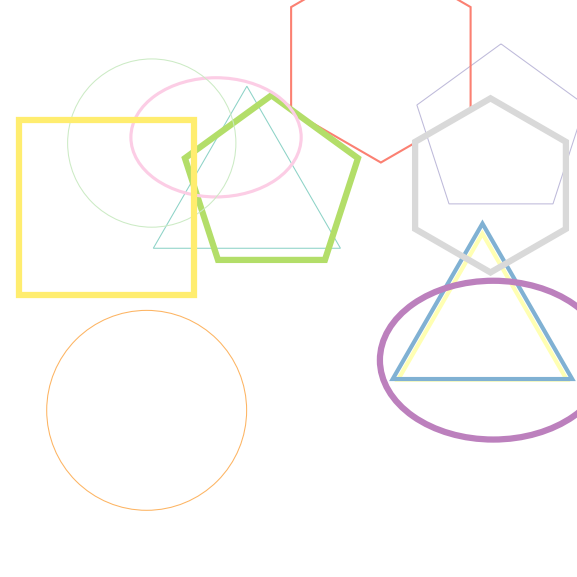[{"shape": "triangle", "thickness": 0.5, "radius": 0.94, "center": [0.427, 0.663]}, {"shape": "triangle", "thickness": 2, "radius": 0.84, "center": [0.835, 0.426]}, {"shape": "pentagon", "thickness": 0.5, "radius": 0.77, "center": [0.868, 0.77]}, {"shape": "hexagon", "thickness": 1, "radius": 0.9, "center": [0.659, 0.897]}, {"shape": "triangle", "thickness": 2, "radius": 0.9, "center": [0.835, 0.433]}, {"shape": "circle", "thickness": 0.5, "radius": 0.87, "center": [0.254, 0.289]}, {"shape": "pentagon", "thickness": 3, "radius": 0.79, "center": [0.47, 0.677]}, {"shape": "oval", "thickness": 1.5, "radius": 0.74, "center": [0.374, 0.761]}, {"shape": "hexagon", "thickness": 3, "radius": 0.75, "center": [0.849, 0.678]}, {"shape": "oval", "thickness": 3, "radius": 0.98, "center": [0.854, 0.375]}, {"shape": "circle", "thickness": 0.5, "radius": 0.73, "center": [0.263, 0.751]}, {"shape": "square", "thickness": 3, "radius": 0.76, "center": [0.184, 0.639]}]